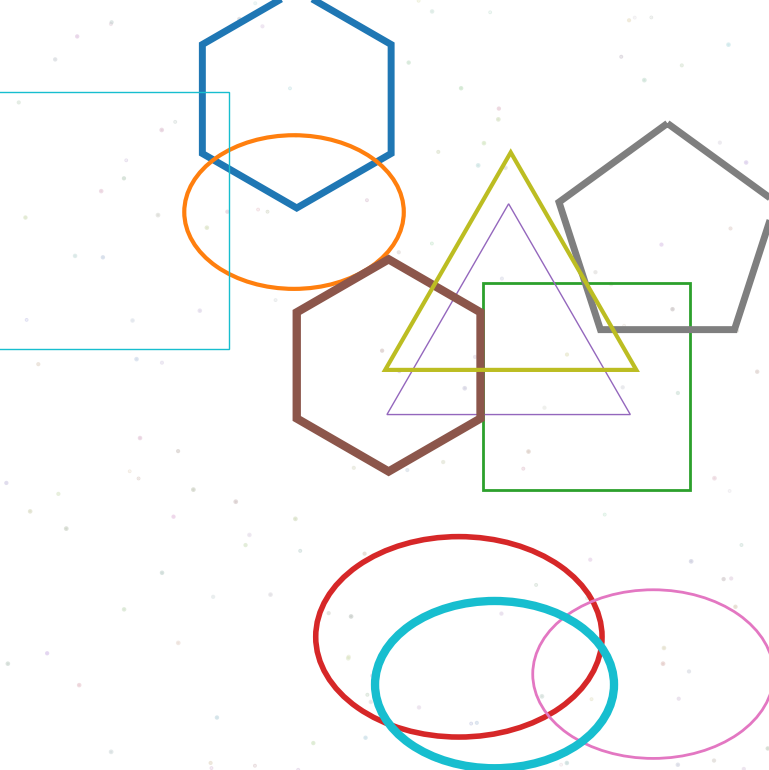[{"shape": "hexagon", "thickness": 2.5, "radius": 0.71, "center": [0.385, 0.871]}, {"shape": "oval", "thickness": 1.5, "radius": 0.71, "center": [0.382, 0.725]}, {"shape": "square", "thickness": 1, "radius": 0.67, "center": [0.762, 0.498]}, {"shape": "oval", "thickness": 2, "radius": 0.93, "center": [0.596, 0.173]}, {"shape": "triangle", "thickness": 0.5, "radius": 0.91, "center": [0.661, 0.553]}, {"shape": "hexagon", "thickness": 3, "radius": 0.69, "center": [0.505, 0.525]}, {"shape": "oval", "thickness": 1, "radius": 0.78, "center": [0.848, 0.125]}, {"shape": "pentagon", "thickness": 2.5, "radius": 0.74, "center": [0.867, 0.692]}, {"shape": "triangle", "thickness": 1.5, "radius": 0.94, "center": [0.663, 0.614]}, {"shape": "oval", "thickness": 3, "radius": 0.78, "center": [0.642, 0.111]}, {"shape": "square", "thickness": 0.5, "radius": 0.83, "center": [0.13, 0.714]}]